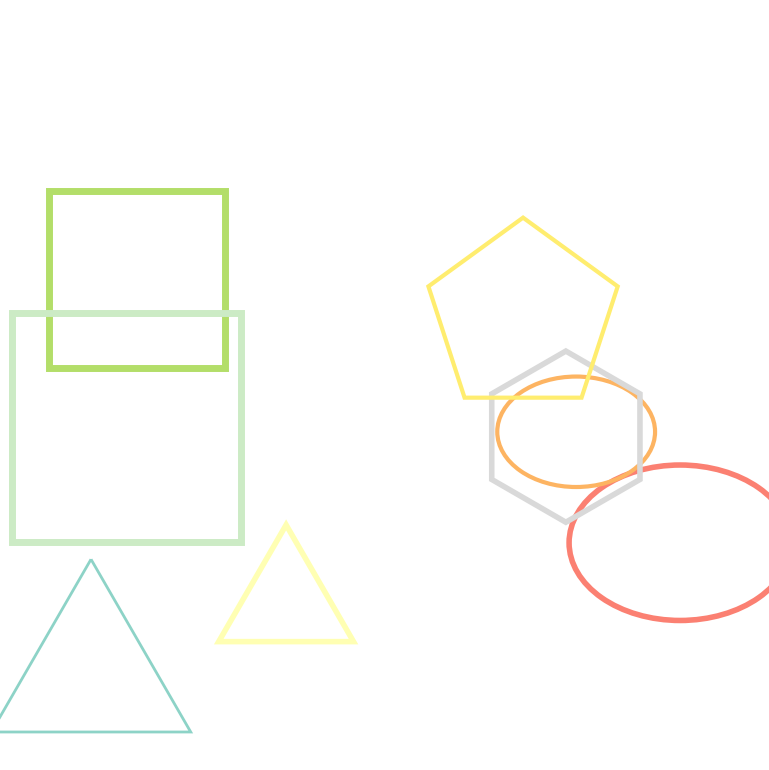[{"shape": "triangle", "thickness": 1, "radius": 0.75, "center": [0.118, 0.124]}, {"shape": "triangle", "thickness": 2, "radius": 0.51, "center": [0.372, 0.217]}, {"shape": "oval", "thickness": 2, "radius": 0.72, "center": [0.883, 0.295]}, {"shape": "oval", "thickness": 1.5, "radius": 0.51, "center": [0.748, 0.439]}, {"shape": "square", "thickness": 2.5, "radius": 0.57, "center": [0.178, 0.637]}, {"shape": "hexagon", "thickness": 2, "radius": 0.56, "center": [0.735, 0.433]}, {"shape": "square", "thickness": 2.5, "radius": 0.74, "center": [0.164, 0.445]}, {"shape": "pentagon", "thickness": 1.5, "radius": 0.65, "center": [0.679, 0.588]}]